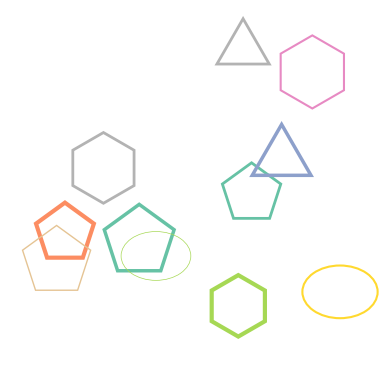[{"shape": "pentagon", "thickness": 2, "radius": 0.4, "center": [0.653, 0.497]}, {"shape": "pentagon", "thickness": 2.5, "radius": 0.48, "center": [0.362, 0.374]}, {"shape": "pentagon", "thickness": 3, "radius": 0.4, "center": [0.169, 0.395]}, {"shape": "triangle", "thickness": 2.5, "radius": 0.44, "center": [0.731, 0.589]}, {"shape": "hexagon", "thickness": 1.5, "radius": 0.47, "center": [0.811, 0.813]}, {"shape": "hexagon", "thickness": 3, "radius": 0.4, "center": [0.619, 0.206]}, {"shape": "oval", "thickness": 0.5, "radius": 0.45, "center": [0.405, 0.335]}, {"shape": "oval", "thickness": 1.5, "radius": 0.49, "center": [0.883, 0.242]}, {"shape": "pentagon", "thickness": 1, "radius": 0.46, "center": [0.147, 0.321]}, {"shape": "hexagon", "thickness": 2, "radius": 0.46, "center": [0.269, 0.564]}, {"shape": "triangle", "thickness": 2, "radius": 0.39, "center": [0.631, 0.873]}]